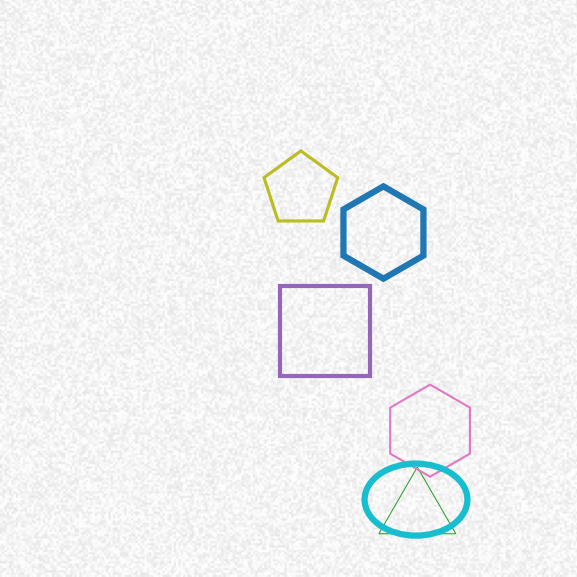[{"shape": "hexagon", "thickness": 3, "radius": 0.4, "center": [0.664, 0.596]}, {"shape": "triangle", "thickness": 0.5, "radius": 0.38, "center": [0.723, 0.113]}, {"shape": "square", "thickness": 2, "radius": 0.39, "center": [0.563, 0.426]}, {"shape": "hexagon", "thickness": 1, "radius": 0.4, "center": [0.745, 0.253]}, {"shape": "pentagon", "thickness": 1.5, "radius": 0.34, "center": [0.521, 0.671]}, {"shape": "oval", "thickness": 3, "radius": 0.45, "center": [0.72, 0.134]}]